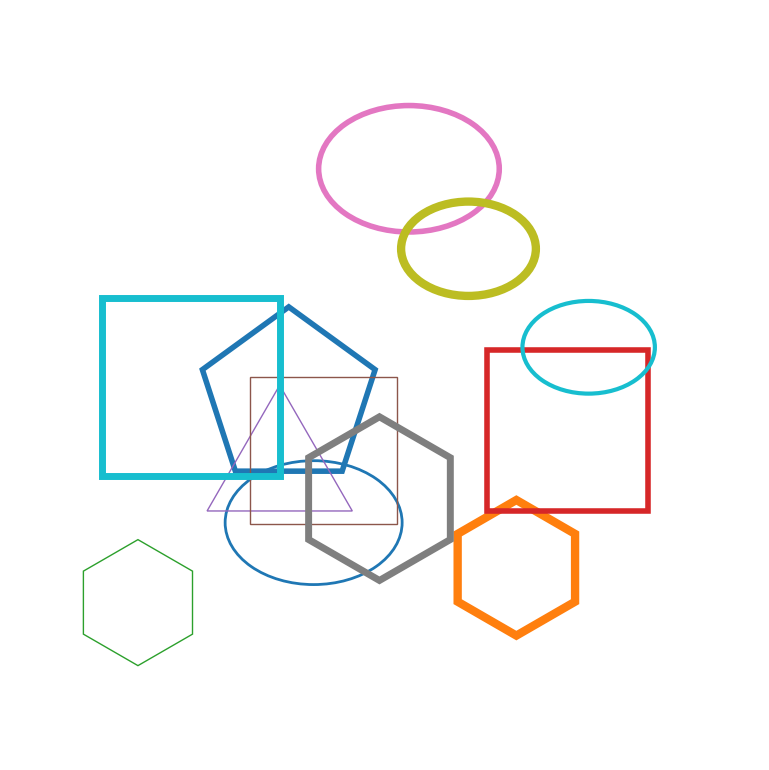[{"shape": "oval", "thickness": 1, "radius": 0.57, "center": [0.407, 0.321]}, {"shape": "pentagon", "thickness": 2, "radius": 0.59, "center": [0.375, 0.484]}, {"shape": "hexagon", "thickness": 3, "radius": 0.44, "center": [0.671, 0.263]}, {"shape": "hexagon", "thickness": 0.5, "radius": 0.41, "center": [0.179, 0.217]}, {"shape": "square", "thickness": 2, "radius": 0.52, "center": [0.737, 0.441]}, {"shape": "triangle", "thickness": 0.5, "radius": 0.54, "center": [0.363, 0.391]}, {"shape": "square", "thickness": 0.5, "radius": 0.48, "center": [0.42, 0.415]}, {"shape": "oval", "thickness": 2, "radius": 0.59, "center": [0.531, 0.781]}, {"shape": "hexagon", "thickness": 2.5, "radius": 0.53, "center": [0.493, 0.352]}, {"shape": "oval", "thickness": 3, "radius": 0.44, "center": [0.608, 0.677]}, {"shape": "square", "thickness": 2.5, "radius": 0.58, "center": [0.249, 0.498]}, {"shape": "oval", "thickness": 1.5, "radius": 0.43, "center": [0.765, 0.549]}]